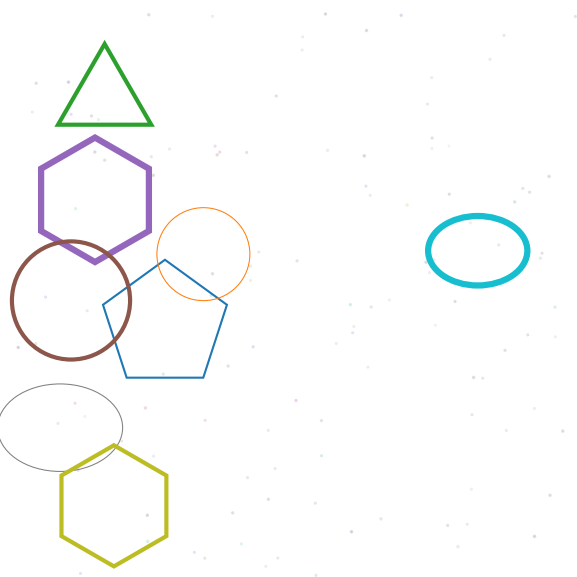[{"shape": "pentagon", "thickness": 1, "radius": 0.56, "center": [0.286, 0.436]}, {"shape": "circle", "thickness": 0.5, "radius": 0.4, "center": [0.352, 0.559]}, {"shape": "triangle", "thickness": 2, "radius": 0.47, "center": [0.181, 0.83]}, {"shape": "hexagon", "thickness": 3, "radius": 0.54, "center": [0.165, 0.653]}, {"shape": "circle", "thickness": 2, "radius": 0.51, "center": [0.123, 0.479]}, {"shape": "oval", "thickness": 0.5, "radius": 0.54, "center": [0.104, 0.259]}, {"shape": "hexagon", "thickness": 2, "radius": 0.52, "center": [0.197, 0.123]}, {"shape": "oval", "thickness": 3, "radius": 0.43, "center": [0.827, 0.565]}]